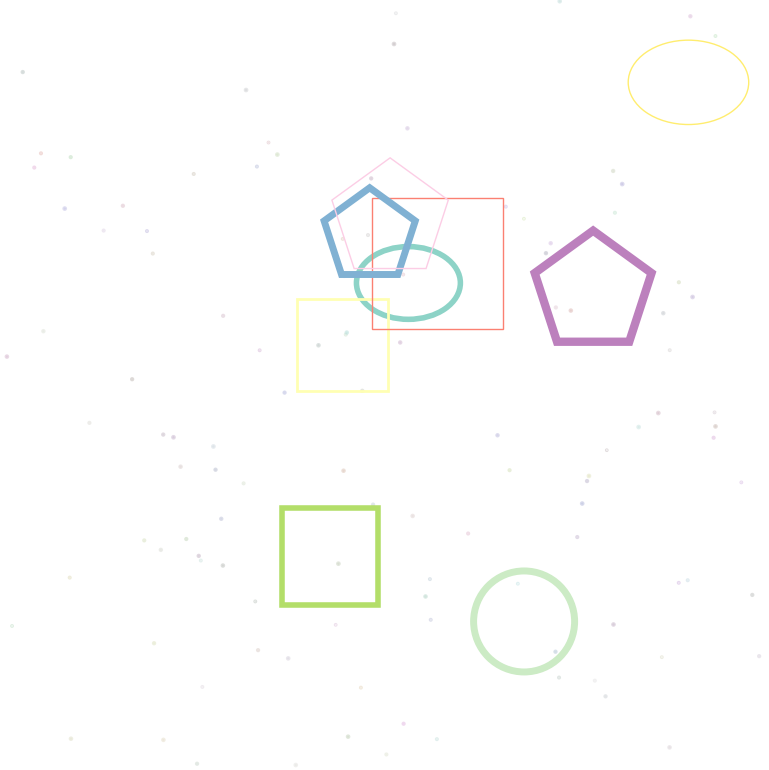[{"shape": "oval", "thickness": 2, "radius": 0.34, "center": [0.53, 0.633]}, {"shape": "square", "thickness": 1, "radius": 0.3, "center": [0.445, 0.552]}, {"shape": "square", "thickness": 0.5, "radius": 0.43, "center": [0.568, 0.658]}, {"shape": "pentagon", "thickness": 2.5, "radius": 0.31, "center": [0.48, 0.694]}, {"shape": "square", "thickness": 2, "radius": 0.31, "center": [0.428, 0.277]}, {"shape": "pentagon", "thickness": 0.5, "radius": 0.4, "center": [0.507, 0.716]}, {"shape": "pentagon", "thickness": 3, "radius": 0.4, "center": [0.77, 0.621]}, {"shape": "circle", "thickness": 2.5, "radius": 0.33, "center": [0.681, 0.193]}, {"shape": "oval", "thickness": 0.5, "radius": 0.39, "center": [0.894, 0.893]}]